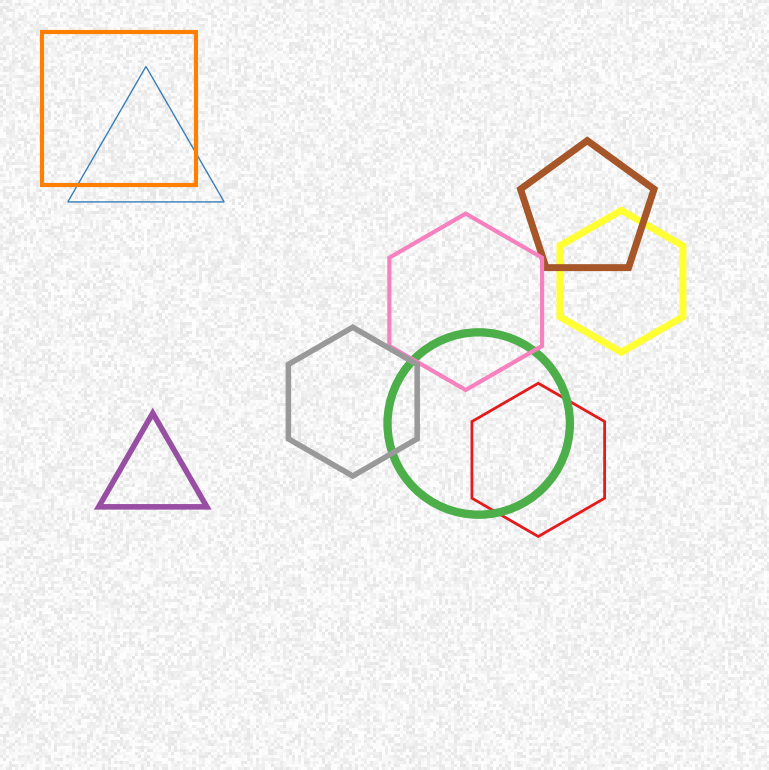[{"shape": "hexagon", "thickness": 1, "radius": 0.5, "center": [0.699, 0.403]}, {"shape": "triangle", "thickness": 0.5, "radius": 0.59, "center": [0.19, 0.796]}, {"shape": "circle", "thickness": 3, "radius": 0.59, "center": [0.622, 0.45]}, {"shape": "triangle", "thickness": 2, "radius": 0.41, "center": [0.198, 0.382]}, {"shape": "square", "thickness": 1.5, "radius": 0.5, "center": [0.155, 0.859]}, {"shape": "hexagon", "thickness": 2.5, "radius": 0.46, "center": [0.807, 0.635]}, {"shape": "pentagon", "thickness": 2.5, "radius": 0.46, "center": [0.763, 0.726]}, {"shape": "hexagon", "thickness": 1.5, "radius": 0.57, "center": [0.605, 0.608]}, {"shape": "hexagon", "thickness": 2, "radius": 0.48, "center": [0.458, 0.478]}]